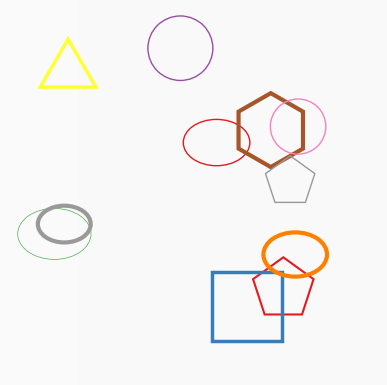[{"shape": "oval", "thickness": 1, "radius": 0.43, "center": [0.559, 0.63]}, {"shape": "pentagon", "thickness": 1.5, "radius": 0.41, "center": [0.731, 0.25]}, {"shape": "square", "thickness": 2.5, "radius": 0.45, "center": [0.637, 0.205]}, {"shape": "oval", "thickness": 0.5, "radius": 0.47, "center": [0.14, 0.392]}, {"shape": "circle", "thickness": 1, "radius": 0.42, "center": [0.466, 0.875]}, {"shape": "oval", "thickness": 3, "radius": 0.41, "center": [0.762, 0.339]}, {"shape": "triangle", "thickness": 2.5, "radius": 0.41, "center": [0.176, 0.815]}, {"shape": "hexagon", "thickness": 3, "radius": 0.48, "center": [0.699, 0.662]}, {"shape": "circle", "thickness": 1, "radius": 0.36, "center": [0.769, 0.671]}, {"shape": "oval", "thickness": 3, "radius": 0.34, "center": [0.166, 0.418]}, {"shape": "pentagon", "thickness": 1, "radius": 0.33, "center": [0.749, 0.528]}]